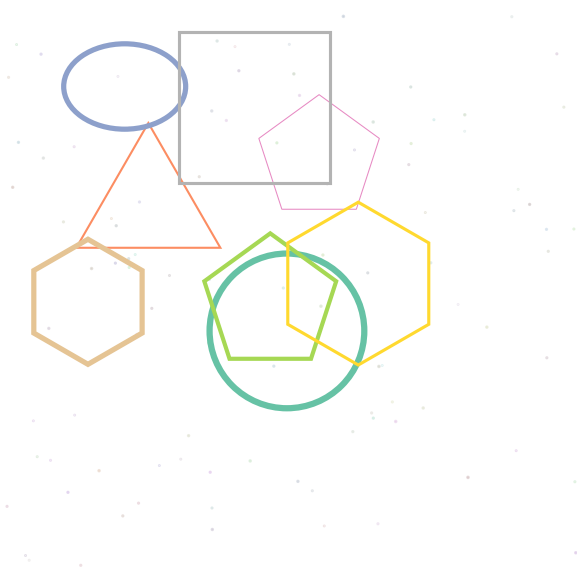[{"shape": "circle", "thickness": 3, "radius": 0.67, "center": [0.497, 0.426]}, {"shape": "triangle", "thickness": 1, "radius": 0.72, "center": [0.257, 0.642]}, {"shape": "oval", "thickness": 2.5, "radius": 0.53, "center": [0.216, 0.849]}, {"shape": "pentagon", "thickness": 0.5, "radius": 0.55, "center": [0.553, 0.726]}, {"shape": "pentagon", "thickness": 2, "radius": 0.6, "center": [0.468, 0.475]}, {"shape": "hexagon", "thickness": 1.5, "radius": 0.7, "center": [0.62, 0.508]}, {"shape": "hexagon", "thickness": 2.5, "radius": 0.54, "center": [0.152, 0.477]}, {"shape": "square", "thickness": 1.5, "radius": 0.65, "center": [0.441, 0.814]}]